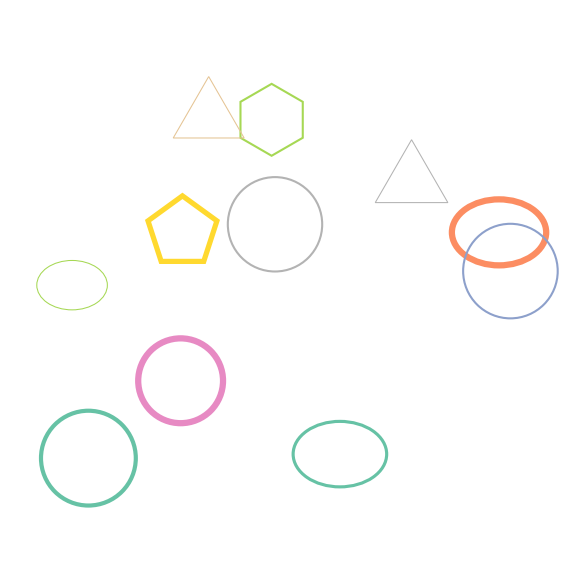[{"shape": "oval", "thickness": 1.5, "radius": 0.4, "center": [0.589, 0.213]}, {"shape": "circle", "thickness": 2, "radius": 0.41, "center": [0.153, 0.206]}, {"shape": "oval", "thickness": 3, "radius": 0.41, "center": [0.864, 0.597]}, {"shape": "circle", "thickness": 1, "radius": 0.41, "center": [0.884, 0.53]}, {"shape": "circle", "thickness": 3, "radius": 0.37, "center": [0.313, 0.34]}, {"shape": "oval", "thickness": 0.5, "radius": 0.31, "center": [0.125, 0.505]}, {"shape": "hexagon", "thickness": 1, "radius": 0.31, "center": [0.47, 0.792]}, {"shape": "pentagon", "thickness": 2.5, "radius": 0.31, "center": [0.316, 0.597]}, {"shape": "triangle", "thickness": 0.5, "radius": 0.35, "center": [0.361, 0.796]}, {"shape": "circle", "thickness": 1, "radius": 0.41, "center": [0.476, 0.611]}, {"shape": "triangle", "thickness": 0.5, "radius": 0.36, "center": [0.713, 0.685]}]